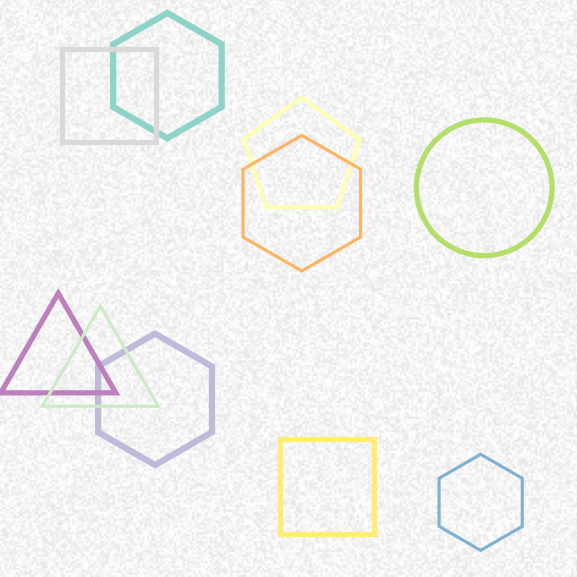[{"shape": "hexagon", "thickness": 3, "radius": 0.54, "center": [0.29, 0.868]}, {"shape": "pentagon", "thickness": 2, "radius": 0.53, "center": [0.522, 0.725]}, {"shape": "hexagon", "thickness": 3, "radius": 0.57, "center": [0.268, 0.308]}, {"shape": "hexagon", "thickness": 1.5, "radius": 0.42, "center": [0.832, 0.129]}, {"shape": "hexagon", "thickness": 1.5, "radius": 0.59, "center": [0.523, 0.647]}, {"shape": "circle", "thickness": 2.5, "radius": 0.59, "center": [0.838, 0.674]}, {"shape": "square", "thickness": 2.5, "radius": 0.4, "center": [0.189, 0.834]}, {"shape": "triangle", "thickness": 2.5, "radius": 0.57, "center": [0.101, 0.376]}, {"shape": "triangle", "thickness": 1.5, "radius": 0.58, "center": [0.174, 0.354]}, {"shape": "square", "thickness": 2.5, "radius": 0.41, "center": [0.566, 0.157]}]